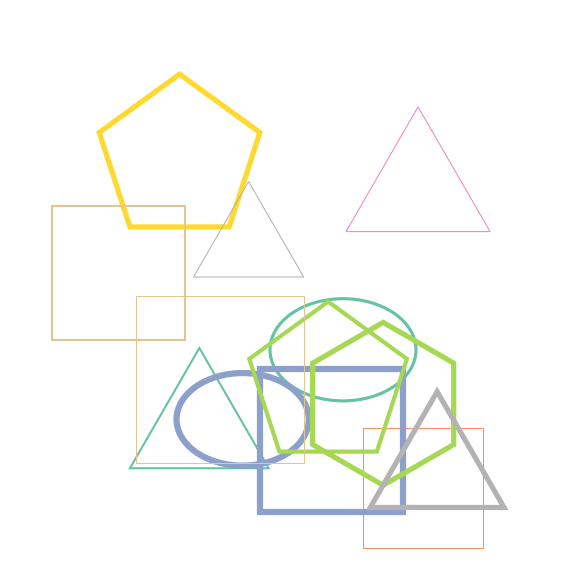[{"shape": "triangle", "thickness": 1, "radius": 0.69, "center": [0.345, 0.258]}, {"shape": "oval", "thickness": 1.5, "radius": 0.63, "center": [0.594, 0.393]}, {"shape": "square", "thickness": 0.5, "radius": 0.52, "center": [0.733, 0.154]}, {"shape": "oval", "thickness": 3, "radius": 0.57, "center": [0.42, 0.273]}, {"shape": "square", "thickness": 3, "radius": 0.62, "center": [0.574, 0.236]}, {"shape": "triangle", "thickness": 0.5, "radius": 0.72, "center": [0.724, 0.67]}, {"shape": "hexagon", "thickness": 2.5, "radius": 0.71, "center": [0.664, 0.3]}, {"shape": "pentagon", "thickness": 2, "radius": 0.72, "center": [0.568, 0.333]}, {"shape": "pentagon", "thickness": 2.5, "radius": 0.73, "center": [0.311, 0.724]}, {"shape": "square", "thickness": 0.5, "radius": 0.72, "center": [0.381, 0.342]}, {"shape": "square", "thickness": 1, "radius": 0.58, "center": [0.205, 0.526]}, {"shape": "triangle", "thickness": 0.5, "radius": 0.55, "center": [0.43, 0.575]}, {"shape": "triangle", "thickness": 2.5, "radius": 0.67, "center": [0.757, 0.187]}]